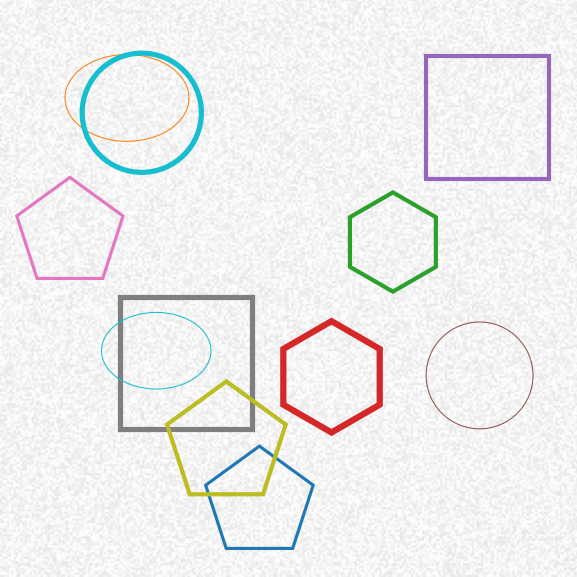[{"shape": "pentagon", "thickness": 1.5, "radius": 0.49, "center": [0.449, 0.129]}, {"shape": "oval", "thickness": 0.5, "radius": 0.54, "center": [0.22, 0.83]}, {"shape": "hexagon", "thickness": 2, "radius": 0.43, "center": [0.68, 0.58]}, {"shape": "hexagon", "thickness": 3, "radius": 0.48, "center": [0.574, 0.347]}, {"shape": "square", "thickness": 2, "radius": 0.53, "center": [0.845, 0.795]}, {"shape": "circle", "thickness": 0.5, "radius": 0.46, "center": [0.83, 0.349]}, {"shape": "pentagon", "thickness": 1.5, "radius": 0.48, "center": [0.121, 0.595]}, {"shape": "square", "thickness": 2.5, "radius": 0.57, "center": [0.322, 0.371]}, {"shape": "pentagon", "thickness": 2, "radius": 0.54, "center": [0.392, 0.231]}, {"shape": "oval", "thickness": 0.5, "radius": 0.47, "center": [0.271, 0.392]}, {"shape": "circle", "thickness": 2.5, "radius": 0.52, "center": [0.246, 0.804]}]